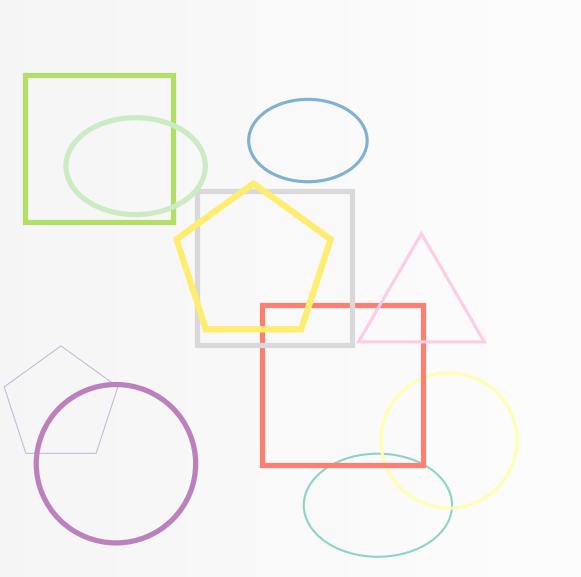[{"shape": "oval", "thickness": 1, "radius": 0.64, "center": [0.65, 0.124]}, {"shape": "circle", "thickness": 1.5, "radius": 0.58, "center": [0.772, 0.236]}, {"shape": "pentagon", "thickness": 0.5, "radius": 0.51, "center": [0.105, 0.297]}, {"shape": "square", "thickness": 2.5, "radius": 0.69, "center": [0.59, 0.333]}, {"shape": "oval", "thickness": 1.5, "radius": 0.51, "center": [0.53, 0.756]}, {"shape": "square", "thickness": 2.5, "radius": 0.64, "center": [0.17, 0.742]}, {"shape": "triangle", "thickness": 1.5, "radius": 0.63, "center": [0.725, 0.47]}, {"shape": "square", "thickness": 2.5, "radius": 0.67, "center": [0.472, 0.535]}, {"shape": "circle", "thickness": 2.5, "radius": 0.69, "center": [0.2, 0.196]}, {"shape": "oval", "thickness": 2.5, "radius": 0.6, "center": [0.233, 0.711]}, {"shape": "pentagon", "thickness": 3, "radius": 0.7, "center": [0.436, 0.542]}]